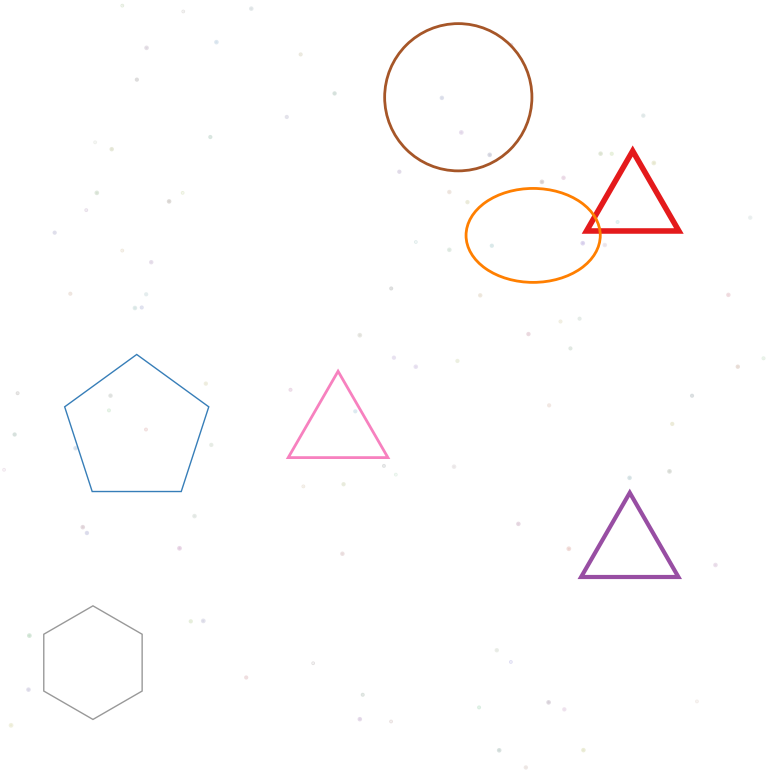[{"shape": "triangle", "thickness": 2, "radius": 0.35, "center": [0.822, 0.735]}, {"shape": "pentagon", "thickness": 0.5, "radius": 0.49, "center": [0.178, 0.441]}, {"shape": "triangle", "thickness": 1.5, "radius": 0.36, "center": [0.818, 0.287]}, {"shape": "oval", "thickness": 1, "radius": 0.44, "center": [0.692, 0.694]}, {"shape": "circle", "thickness": 1, "radius": 0.48, "center": [0.595, 0.874]}, {"shape": "triangle", "thickness": 1, "radius": 0.37, "center": [0.439, 0.443]}, {"shape": "hexagon", "thickness": 0.5, "radius": 0.37, "center": [0.121, 0.139]}]